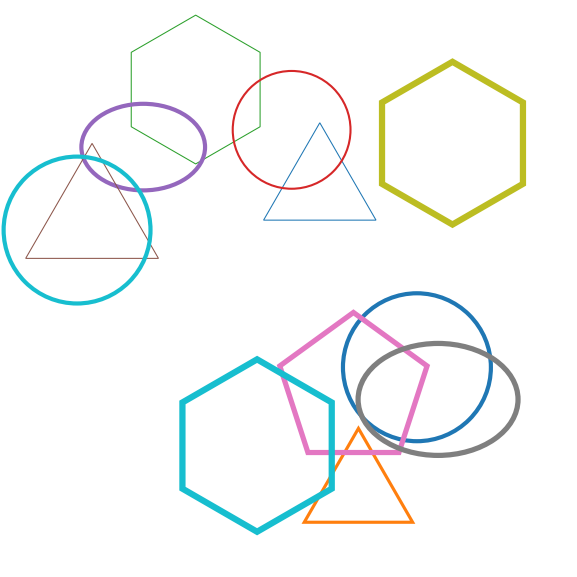[{"shape": "circle", "thickness": 2, "radius": 0.64, "center": [0.722, 0.363]}, {"shape": "triangle", "thickness": 0.5, "radius": 0.56, "center": [0.554, 0.674]}, {"shape": "triangle", "thickness": 1.5, "radius": 0.54, "center": [0.621, 0.149]}, {"shape": "hexagon", "thickness": 0.5, "radius": 0.64, "center": [0.339, 0.844]}, {"shape": "circle", "thickness": 1, "radius": 0.51, "center": [0.505, 0.774]}, {"shape": "oval", "thickness": 2, "radius": 0.54, "center": [0.248, 0.744]}, {"shape": "triangle", "thickness": 0.5, "radius": 0.66, "center": [0.159, 0.618]}, {"shape": "pentagon", "thickness": 2.5, "radius": 0.67, "center": [0.612, 0.324]}, {"shape": "oval", "thickness": 2.5, "radius": 0.69, "center": [0.759, 0.307]}, {"shape": "hexagon", "thickness": 3, "radius": 0.7, "center": [0.784, 0.751]}, {"shape": "hexagon", "thickness": 3, "radius": 0.75, "center": [0.445, 0.228]}, {"shape": "circle", "thickness": 2, "radius": 0.64, "center": [0.133, 0.601]}]